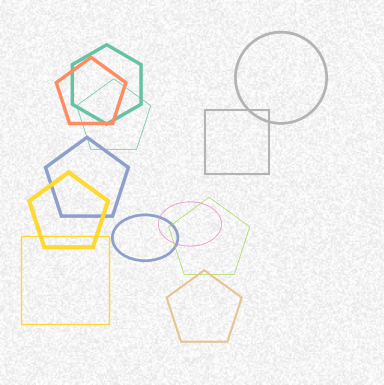[{"shape": "hexagon", "thickness": 2.5, "radius": 0.52, "center": [0.277, 0.781]}, {"shape": "pentagon", "thickness": 0.5, "radius": 0.51, "center": [0.295, 0.694]}, {"shape": "pentagon", "thickness": 2.5, "radius": 0.47, "center": [0.237, 0.756]}, {"shape": "pentagon", "thickness": 2.5, "radius": 0.57, "center": [0.226, 0.53]}, {"shape": "oval", "thickness": 2, "radius": 0.43, "center": [0.377, 0.382]}, {"shape": "oval", "thickness": 0.5, "radius": 0.41, "center": [0.493, 0.418]}, {"shape": "pentagon", "thickness": 0.5, "radius": 0.55, "center": [0.543, 0.377]}, {"shape": "square", "thickness": 1, "radius": 0.57, "center": [0.169, 0.272]}, {"shape": "pentagon", "thickness": 3, "radius": 0.54, "center": [0.178, 0.445]}, {"shape": "pentagon", "thickness": 1.5, "radius": 0.51, "center": [0.53, 0.195]}, {"shape": "circle", "thickness": 2, "radius": 0.59, "center": [0.73, 0.798]}, {"shape": "square", "thickness": 1.5, "radius": 0.41, "center": [0.615, 0.632]}]